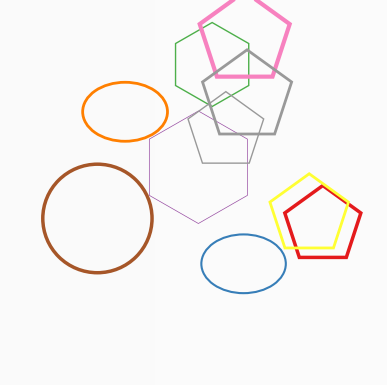[{"shape": "pentagon", "thickness": 2.5, "radius": 0.52, "center": [0.833, 0.415]}, {"shape": "oval", "thickness": 1.5, "radius": 0.54, "center": [0.629, 0.315]}, {"shape": "hexagon", "thickness": 1, "radius": 0.55, "center": [0.547, 0.832]}, {"shape": "hexagon", "thickness": 0.5, "radius": 0.73, "center": [0.512, 0.566]}, {"shape": "oval", "thickness": 2, "radius": 0.55, "center": [0.323, 0.71]}, {"shape": "pentagon", "thickness": 2, "radius": 0.53, "center": [0.798, 0.442]}, {"shape": "circle", "thickness": 2.5, "radius": 0.7, "center": [0.251, 0.433]}, {"shape": "pentagon", "thickness": 3, "radius": 0.61, "center": [0.631, 0.9]}, {"shape": "pentagon", "thickness": 2, "radius": 0.6, "center": [0.638, 0.75]}, {"shape": "pentagon", "thickness": 1, "radius": 0.51, "center": [0.583, 0.659]}]